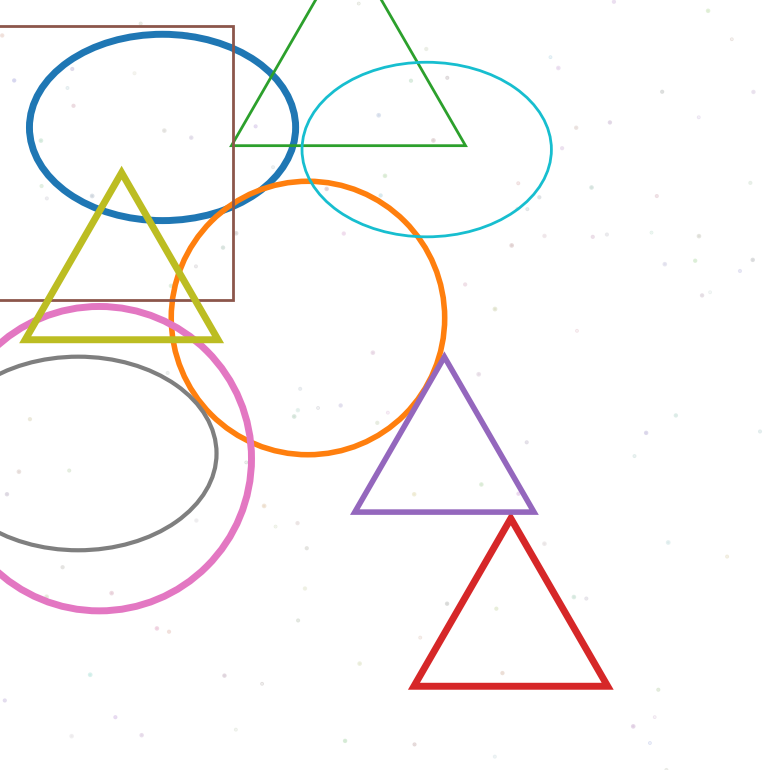[{"shape": "oval", "thickness": 2.5, "radius": 0.86, "center": [0.211, 0.834]}, {"shape": "circle", "thickness": 2, "radius": 0.89, "center": [0.4, 0.587]}, {"shape": "triangle", "thickness": 1, "radius": 0.88, "center": [0.453, 0.899]}, {"shape": "triangle", "thickness": 2.5, "radius": 0.73, "center": [0.663, 0.181]}, {"shape": "triangle", "thickness": 2, "radius": 0.67, "center": [0.577, 0.402]}, {"shape": "square", "thickness": 1, "radius": 0.89, "center": [0.124, 0.788]}, {"shape": "circle", "thickness": 2.5, "radius": 0.99, "center": [0.129, 0.404]}, {"shape": "oval", "thickness": 1.5, "radius": 0.9, "center": [0.102, 0.411]}, {"shape": "triangle", "thickness": 2.5, "radius": 0.72, "center": [0.158, 0.631]}, {"shape": "oval", "thickness": 1, "radius": 0.81, "center": [0.554, 0.806]}]